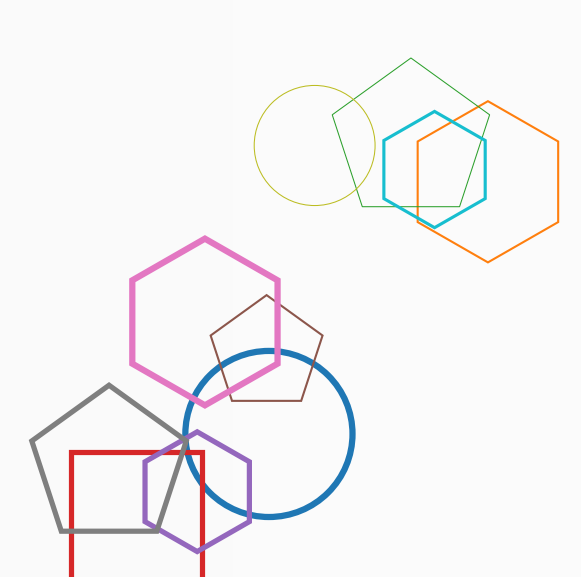[{"shape": "circle", "thickness": 3, "radius": 0.72, "center": [0.463, 0.248]}, {"shape": "hexagon", "thickness": 1, "radius": 0.7, "center": [0.839, 0.684]}, {"shape": "pentagon", "thickness": 0.5, "radius": 0.71, "center": [0.707, 0.756]}, {"shape": "square", "thickness": 2.5, "radius": 0.56, "center": [0.235, 0.105]}, {"shape": "hexagon", "thickness": 2.5, "radius": 0.52, "center": [0.339, 0.148]}, {"shape": "pentagon", "thickness": 1, "radius": 0.51, "center": [0.459, 0.387]}, {"shape": "hexagon", "thickness": 3, "radius": 0.72, "center": [0.353, 0.442]}, {"shape": "pentagon", "thickness": 2.5, "radius": 0.7, "center": [0.188, 0.192]}, {"shape": "circle", "thickness": 0.5, "radius": 0.52, "center": [0.541, 0.747]}, {"shape": "hexagon", "thickness": 1.5, "radius": 0.5, "center": [0.748, 0.706]}]